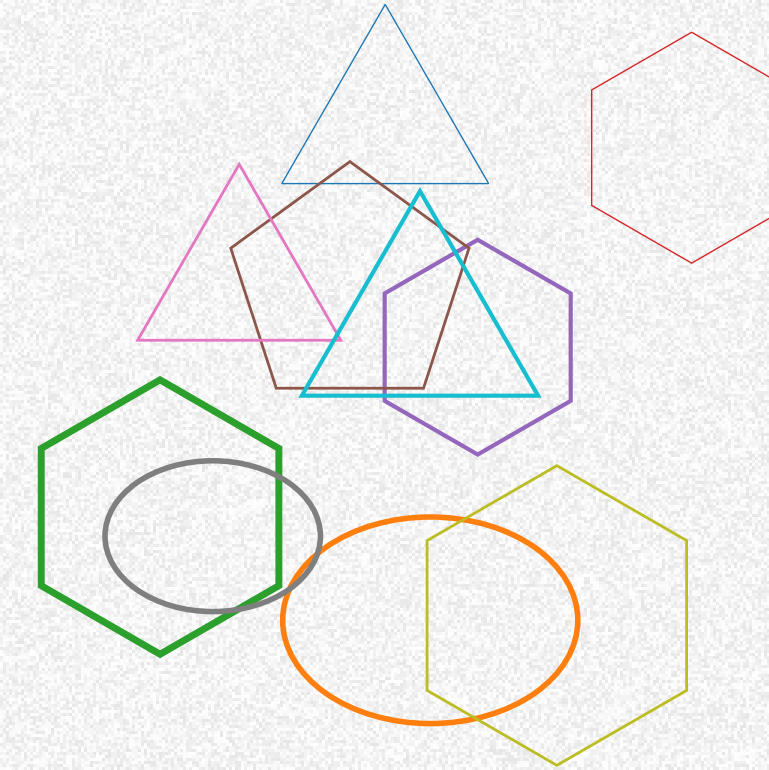[{"shape": "triangle", "thickness": 0.5, "radius": 0.78, "center": [0.5, 0.839]}, {"shape": "oval", "thickness": 2, "radius": 0.96, "center": [0.559, 0.194]}, {"shape": "hexagon", "thickness": 2.5, "radius": 0.89, "center": [0.208, 0.328]}, {"shape": "hexagon", "thickness": 0.5, "radius": 0.75, "center": [0.898, 0.808]}, {"shape": "hexagon", "thickness": 1.5, "radius": 0.7, "center": [0.62, 0.549]}, {"shape": "pentagon", "thickness": 1, "radius": 0.81, "center": [0.454, 0.627]}, {"shape": "triangle", "thickness": 1, "radius": 0.76, "center": [0.311, 0.634]}, {"shape": "oval", "thickness": 2, "radius": 0.7, "center": [0.276, 0.304]}, {"shape": "hexagon", "thickness": 1, "radius": 0.97, "center": [0.723, 0.201]}, {"shape": "triangle", "thickness": 1.5, "radius": 0.89, "center": [0.545, 0.575]}]